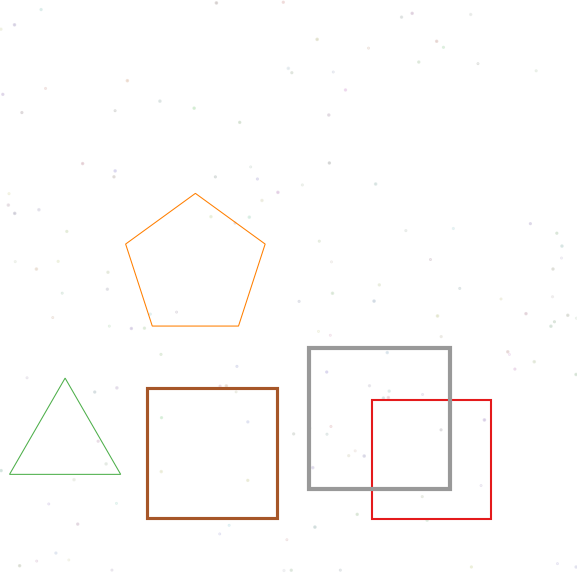[{"shape": "square", "thickness": 1, "radius": 0.51, "center": [0.747, 0.204]}, {"shape": "triangle", "thickness": 0.5, "radius": 0.56, "center": [0.113, 0.233]}, {"shape": "pentagon", "thickness": 0.5, "radius": 0.64, "center": [0.338, 0.537]}, {"shape": "square", "thickness": 1.5, "radius": 0.56, "center": [0.367, 0.215]}, {"shape": "square", "thickness": 2, "radius": 0.61, "center": [0.657, 0.274]}]